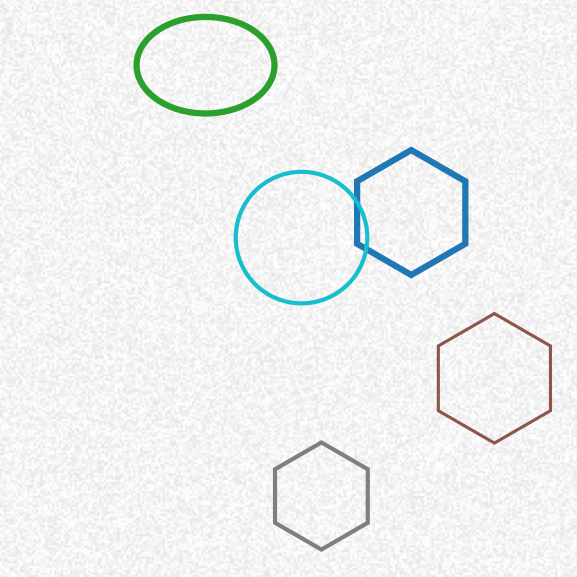[{"shape": "hexagon", "thickness": 3, "radius": 0.54, "center": [0.712, 0.631]}, {"shape": "oval", "thickness": 3, "radius": 0.6, "center": [0.356, 0.886]}, {"shape": "hexagon", "thickness": 1.5, "radius": 0.56, "center": [0.856, 0.344]}, {"shape": "hexagon", "thickness": 2, "radius": 0.46, "center": [0.557, 0.14]}, {"shape": "circle", "thickness": 2, "radius": 0.57, "center": [0.522, 0.588]}]